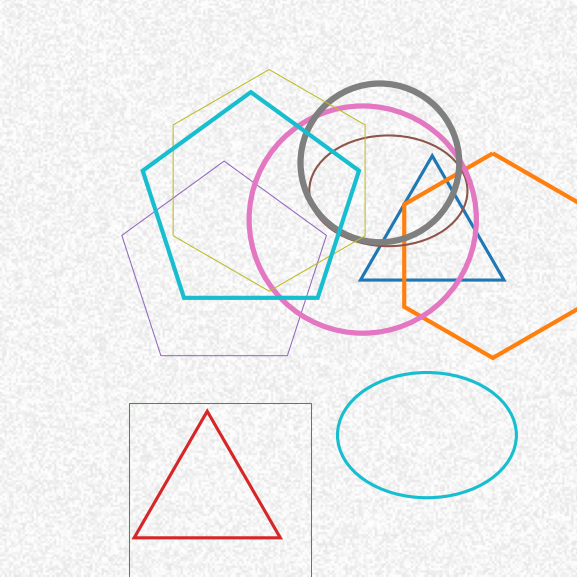[{"shape": "triangle", "thickness": 1.5, "radius": 0.72, "center": [0.748, 0.586]}, {"shape": "hexagon", "thickness": 2, "radius": 0.89, "center": [0.853, 0.556]}, {"shape": "square", "thickness": 0.5, "radius": 0.79, "center": [0.381, 0.144]}, {"shape": "triangle", "thickness": 1.5, "radius": 0.73, "center": [0.359, 0.141]}, {"shape": "pentagon", "thickness": 0.5, "radius": 0.93, "center": [0.388, 0.534]}, {"shape": "oval", "thickness": 1, "radius": 0.68, "center": [0.673, 0.669]}, {"shape": "circle", "thickness": 2.5, "radius": 0.98, "center": [0.628, 0.619]}, {"shape": "circle", "thickness": 3, "radius": 0.69, "center": [0.658, 0.717]}, {"shape": "hexagon", "thickness": 0.5, "radius": 0.96, "center": [0.466, 0.687]}, {"shape": "pentagon", "thickness": 2, "radius": 0.98, "center": [0.434, 0.643]}, {"shape": "oval", "thickness": 1.5, "radius": 0.77, "center": [0.739, 0.246]}]